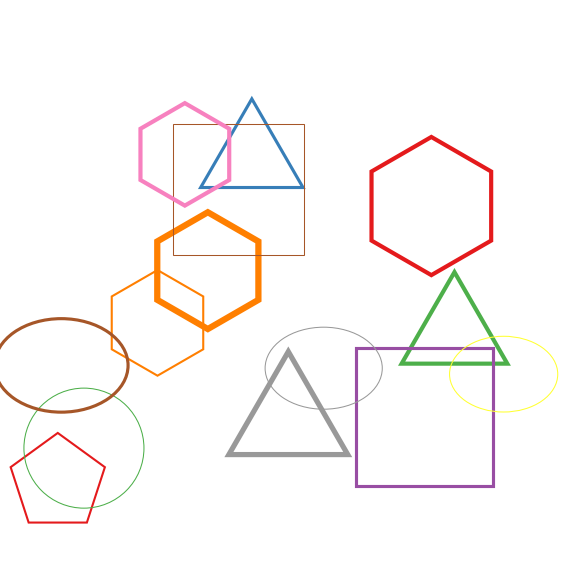[{"shape": "hexagon", "thickness": 2, "radius": 0.6, "center": [0.747, 0.642]}, {"shape": "pentagon", "thickness": 1, "radius": 0.43, "center": [0.1, 0.164]}, {"shape": "triangle", "thickness": 1.5, "radius": 0.51, "center": [0.436, 0.726]}, {"shape": "triangle", "thickness": 2, "radius": 0.53, "center": [0.787, 0.422]}, {"shape": "circle", "thickness": 0.5, "radius": 0.52, "center": [0.145, 0.223]}, {"shape": "square", "thickness": 1.5, "radius": 0.59, "center": [0.735, 0.277]}, {"shape": "hexagon", "thickness": 3, "radius": 0.51, "center": [0.36, 0.531]}, {"shape": "hexagon", "thickness": 1, "radius": 0.46, "center": [0.273, 0.44]}, {"shape": "oval", "thickness": 0.5, "radius": 0.47, "center": [0.872, 0.351]}, {"shape": "oval", "thickness": 1.5, "radius": 0.58, "center": [0.106, 0.366]}, {"shape": "square", "thickness": 0.5, "radius": 0.57, "center": [0.413, 0.671]}, {"shape": "hexagon", "thickness": 2, "radius": 0.44, "center": [0.32, 0.732]}, {"shape": "triangle", "thickness": 2.5, "radius": 0.59, "center": [0.499, 0.271]}, {"shape": "oval", "thickness": 0.5, "radius": 0.51, "center": [0.561, 0.362]}]